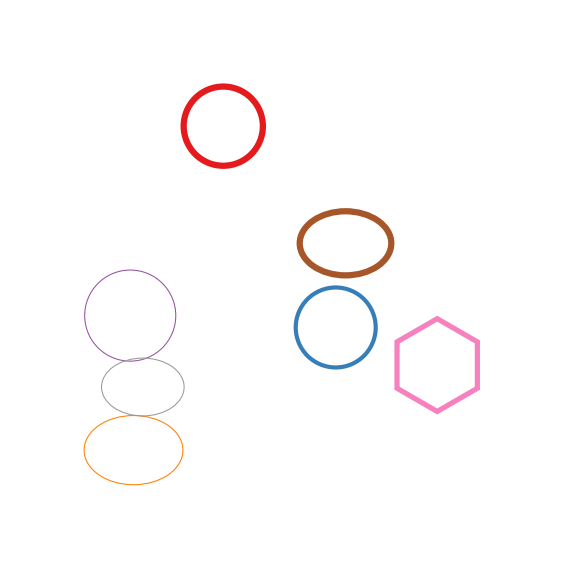[{"shape": "circle", "thickness": 3, "radius": 0.34, "center": [0.387, 0.781]}, {"shape": "circle", "thickness": 2, "radius": 0.35, "center": [0.581, 0.432]}, {"shape": "circle", "thickness": 0.5, "radius": 0.39, "center": [0.225, 0.453]}, {"shape": "oval", "thickness": 0.5, "radius": 0.43, "center": [0.231, 0.22]}, {"shape": "oval", "thickness": 3, "radius": 0.4, "center": [0.598, 0.578]}, {"shape": "hexagon", "thickness": 2.5, "radius": 0.4, "center": [0.757, 0.367]}, {"shape": "oval", "thickness": 0.5, "radius": 0.36, "center": [0.247, 0.329]}]